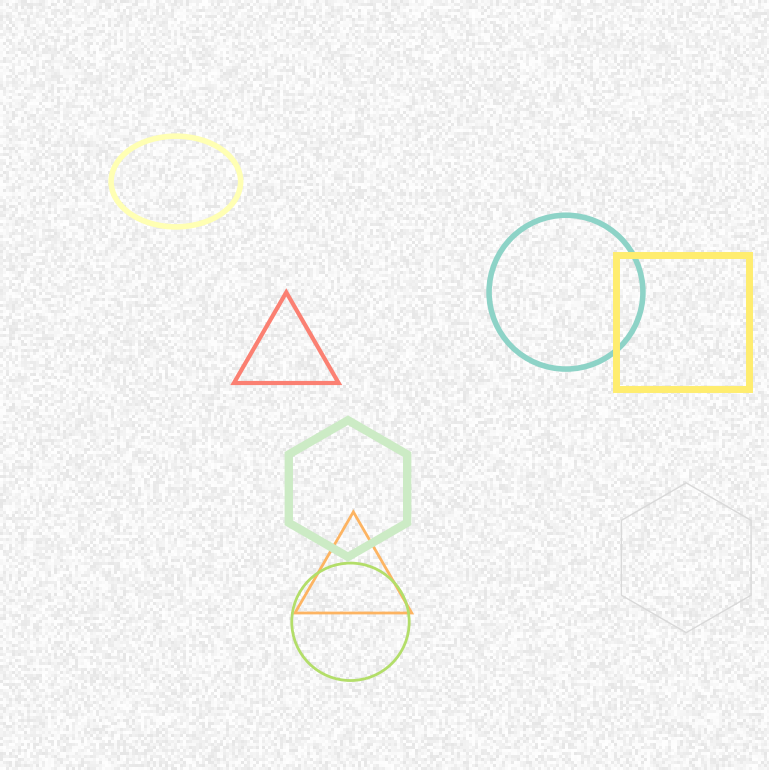[{"shape": "circle", "thickness": 2, "radius": 0.5, "center": [0.735, 0.621]}, {"shape": "oval", "thickness": 2, "radius": 0.42, "center": [0.228, 0.764]}, {"shape": "triangle", "thickness": 1.5, "radius": 0.39, "center": [0.372, 0.542]}, {"shape": "triangle", "thickness": 1, "radius": 0.44, "center": [0.459, 0.248]}, {"shape": "circle", "thickness": 1, "radius": 0.38, "center": [0.455, 0.192]}, {"shape": "hexagon", "thickness": 0.5, "radius": 0.49, "center": [0.891, 0.276]}, {"shape": "hexagon", "thickness": 3, "radius": 0.44, "center": [0.452, 0.365]}, {"shape": "square", "thickness": 2.5, "radius": 0.43, "center": [0.887, 0.582]}]